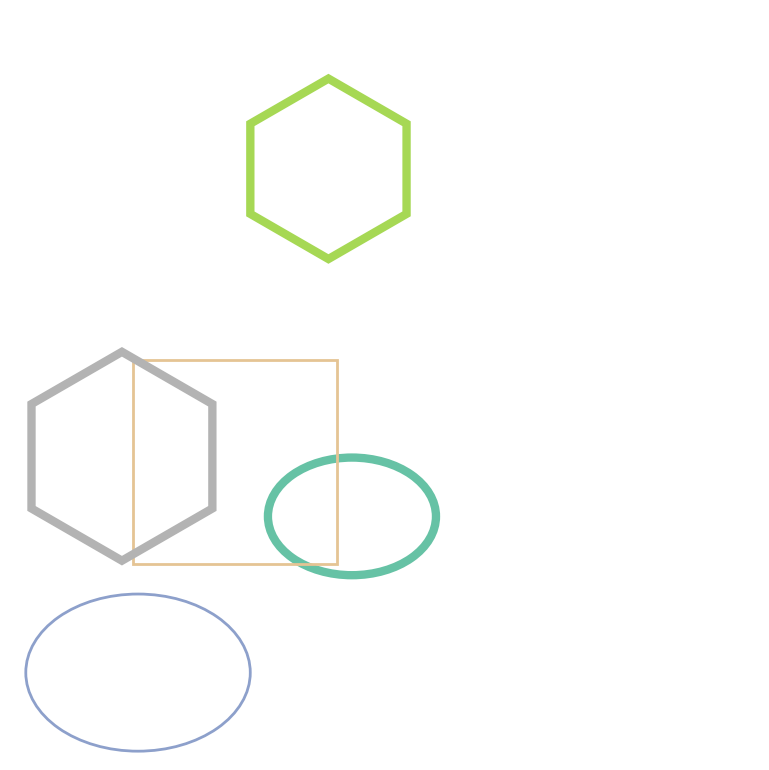[{"shape": "oval", "thickness": 3, "radius": 0.55, "center": [0.457, 0.329]}, {"shape": "oval", "thickness": 1, "radius": 0.73, "center": [0.179, 0.126]}, {"shape": "hexagon", "thickness": 3, "radius": 0.59, "center": [0.427, 0.781]}, {"shape": "square", "thickness": 1, "radius": 0.66, "center": [0.305, 0.4]}, {"shape": "hexagon", "thickness": 3, "radius": 0.68, "center": [0.158, 0.407]}]